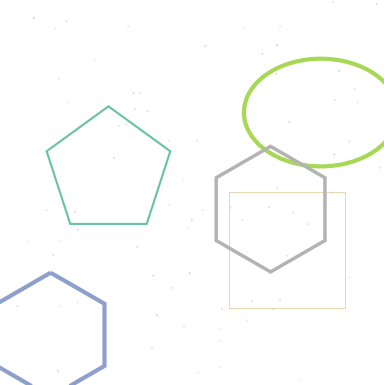[{"shape": "pentagon", "thickness": 1.5, "radius": 0.84, "center": [0.282, 0.555]}, {"shape": "hexagon", "thickness": 3, "radius": 0.81, "center": [0.132, 0.13]}, {"shape": "oval", "thickness": 3, "radius": 1.0, "center": [0.833, 0.708]}, {"shape": "square", "thickness": 0.5, "radius": 0.75, "center": [0.745, 0.35]}, {"shape": "hexagon", "thickness": 2.5, "radius": 0.82, "center": [0.703, 0.457]}]